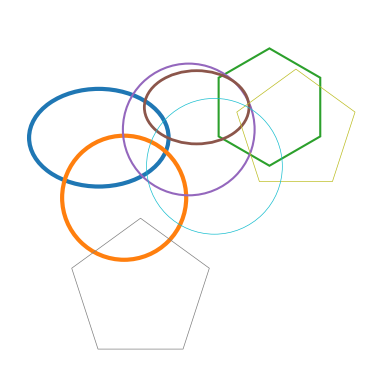[{"shape": "oval", "thickness": 3, "radius": 0.91, "center": [0.257, 0.642]}, {"shape": "circle", "thickness": 3, "radius": 0.81, "center": [0.323, 0.486]}, {"shape": "hexagon", "thickness": 1.5, "radius": 0.76, "center": [0.7, 0.722]}, {"shape": "circle", "thickness": 1.5, "radius": 0.86, "center": [0.49, 0.664]}, {"shape": "oval", "thickness": 2, "radius": 0.68, "center": [0.511, 0.721]}, {"shape": "pentagon", "thickness": 0.5, "radius": 0.94, "center": [0.365, 0.245]}, {"shape": "pentagon", "thickness": 0.5, "radius": 0.81, "center": [0.769, 0.659]}, {"shape": "circle", "thickness": 0.5, "radius": 0.88, "center": [0.557, 0.568]}]